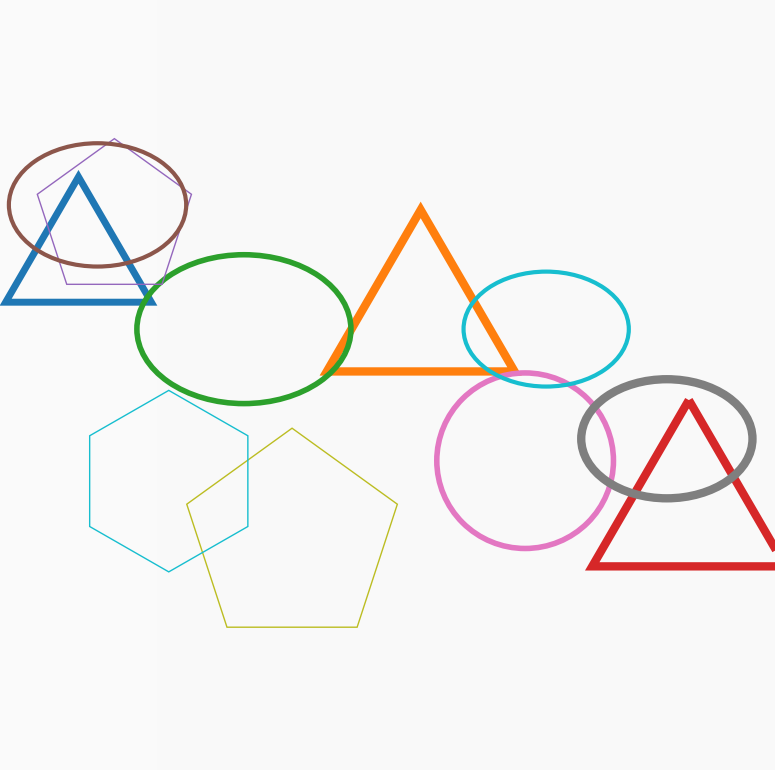[{"shape": "triangle", "thickness": 2.5, "radius": 0.54, "center": [0.101, 0.662]}, {"shape": "triangle", "thickness": 3, "radius": 0.7, "center": [0.543, 0.588]}, {"shape": "oval", "thickness": 2, "radius": 0.69, "center": [0.315, 0.573]}, {"shape": "triangle", "thickness": 3, "radius": 0.72, "center": [0.889, 0.336]}, {"shape": "pentagon", "thickness": 0.5, "radius": 0.52, "center": [0.148, 0.715]}, {"shape": "oval", "thickness": 1.5, "radius": 0.57, "center": [0.126, 0.734]}, {"shape": "circle", "thickness": 2, "radius": 0.57, "center": [0.678, 0.402]}, {"shape": "oval", "thickness": 3, "radius": 0.55, "center": [0.86, 0.43]}, {"shape": "pentagon", "thickness": 0.5, "radius": 0.71, "center": [0.377, 0.301]}, {"shape": "oval", "thickness": 1.5, "radius": 0.53, "center": [0.705, 0.573]}, {"shape": "hexagon", "thickness": 0.5, "radius": 0.59, "center": [0.218, 0.375]}]